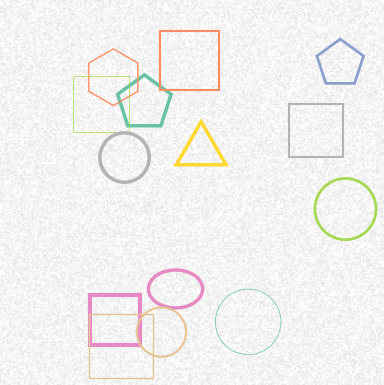[{"shape": "circle", "thickness": 0.5, "radius": 0.43, "center": [0.645, 0.164]}, {"shape": "pentagon", "thickness": 2.5, "radius": 0.37, "center": [0.375, 0.733]}, {"shape": "square", "thickness": 1.5, "radius": 0.39, "center": [0.492, 0.842]}, {"shape": "hexagon", "thickness": 1, "radius": 0.37, "center": [0.294, 0.799]}, {"shape": "pentagon", "thickness": 2, "radius": 0.32, "center": [0.884, 0.835]}, {"shape": "square", "thickness": 3, "radius": 0.33, "center": [0.299, 0.169]}, {"shape": "oval", "thickness": 2.5, "radius": 0.35, "center": [0.456, 0.249]}, {"shape": "circle", "thickness": 2, "radius": 0.4, "center": [0.897, 0.457]}, {"shape": "square", "thickness": 0.5, "radius": 0.37, "center": [0.262, 0.73]}, {"shape": "triangle", "thickness": 2.5, "radius": 0.37, "center": [0.522, 0.609]}, {"shape": "circle", "thickness": 1.5, "radius": 0.32, "center": [0.419, 0.137]}, {"shape": "square", "thickness": 1, "radius": 0.42, "center": [0.315, 0.1]}, {"shape": "circle", "thickness": 2.5, "radius": 0.32, "center": [0.323, 0.591]}, {"shape": "square", "thickness": 1.5, "radius": 0.35, "center": [0.821, 0.661]}]